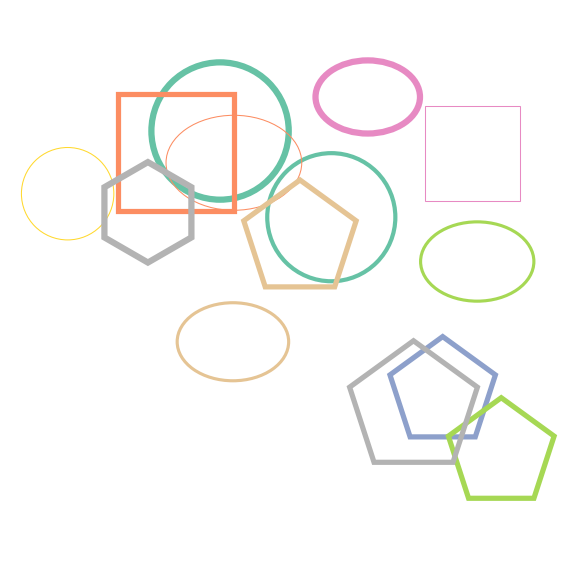[{"shape": "circle", "thickness": 3, "radius": 0.59, "center": [0.381, 0.772]}, {"shape": "circle", "thickness": 2, "radius": 0.55, "center": [0.574, 0.623]}, {"shape": "oval", "thickness": 0.5, "radius": 0.59, "center": [0.405, 0.717]}, {"shape": "square", "thickness": 2.5, "radius": 0.5, "center": [0.305, 0.735]}, {"shape": "pentagon", "thickness": 2.5, "radius": 0.48, "center": [0.767, 0.32]}, {"shape": "square", "thickness": 0.5, "radius": 0.41, "center": [0.819, 0.733]}, {"shape": "oval", "thickness": 3, "radius": 0.45, "center": [0.637, 0.831]}, {"shape": "pentagon", "thickness": 2.5, "radius": 0.48, "center": [0.868, 0.214]}, {"shape": "oval", "thickness": 1.5, "radius": 0.49, "center": [0.826, 0.546]}, {"shape": "circle", "thickness": 0.5, "radius": 0.4, "center": [0.117, 0.664]}, {"shape": "pentagon", "thickness": 2.5, "radius": 0.51, "center": [0.519, 0.585]}, {"shape": "oval", "thickness": 1.5, "radius": 0.48, "center": [0.403, 0.407]}, {"shape": "hexagon", "thickness": 3, "radius": 0.43, "center": [0.256, 0.631]}, {"shape": "pentagon", "thickness": 2.5, "radius": 0.58, "center": [0.716, 0.293]}]